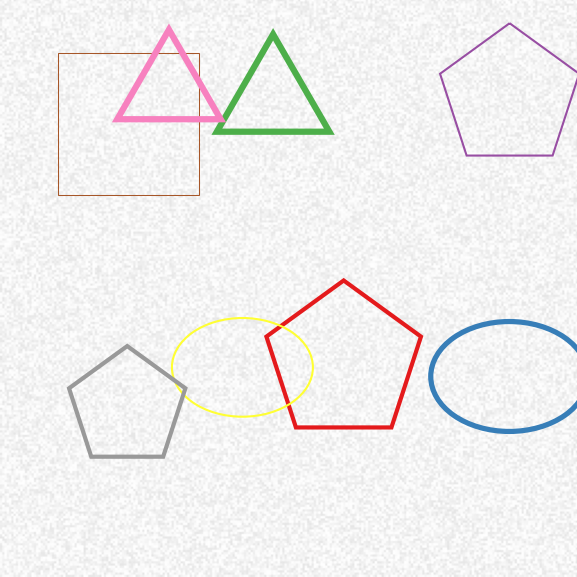[{"shape": "pentagon", "thickness": 2, "radius": 0.7, "center": [0.595, 0.373]}, {"shape": "oval", "thickness": 2.5, "radius": 0.68, "center": [0.882, 0.347]}, {"shape": "triangle", "thickness": 3, "radius": 0.56, "center": [0.473, 0.827]}, {"shape": "pentagon", "thickness": 1, "radius": 0.63, "center": [0.882, 0.832]}, {"shape": "oval", "thickness": 1, "radius": 0.61, "center": [0.42, 0.363]}, {"shape": "square", "thickness": 0.5, "radius": 0.61, "center": [0.223, 0.784]}, {"shape": "triangle", "thickness": 3, "radius": 0.52, "center": [0.293, 0.844]}, {"shape": "pentagon", "thickness": 2, "radius": 0.53, "center": [0.22, 0.294]}]